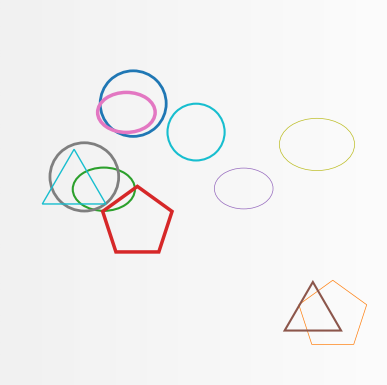[{"shape": "circle", "thickness": 2, "radius": 0.43, "center": [0.344, 0.731]}, {"shape": "pentagon", "thickness": 0.5, "radius": 0.46, "center": [0.859, 0.18]}, {"shape": "oval", "thickness": 1.5, "radius": 0.4, "center": [0.268, 0.509]}, {"shape": "pentagon", "thickness": 2.5, "radius": 0.47, "center": [0.354, 0.422]}, {"shape": "oval", "thickness": 0.5, "radius": 0.38, "center": [0.629, 0.51]}, {"shape": "triangle", "thickness": 1.5, "radius": 0.42, "center": [0.807, 0.183]}, {"shape": "oval", "thickness": 2.5, "radius": 0.37, "center": [0.326, 0.708]}, {"shape": "circle", "thickness": 2, "radius": 0.44, "center": [0.218, 0.541]}, {"shape": "oval", "thickness": 0.5, "radius": 0.49, "center": [0.818, 0.625]}, {"shape": "triangle", "thickness": 1, "radius": 0.47, "center": [0.191, 0.518]}, {"shape": "circle", "thickness": 1.5, "radius": 0.37, "center": [0.506, 0.657]}]